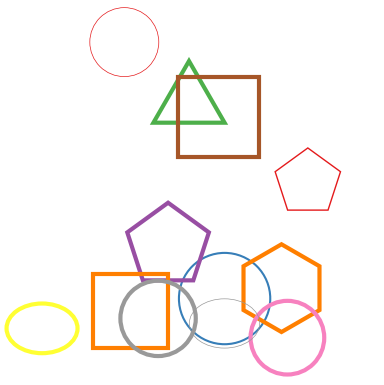[{"shape": "pentagon", "thickness": 1, "radius": 0.45, "center": [0.8, 0.526]}, {"shape": "circle", "thickness": 0.5, "radius": 0.45, "center": [0.323, 0.891]}, {"shape": "circle", "thickness": 1.5, "radius": 0.59, "center": [0.583, 0.225]}, {"shape": "triangle", "thickness": 3, "radius": 0.53, "center": [0.491, 0.735]}, {"shape": "pentagon", "thickness": 3, "radius": 0.56, "center": [0.437, 0.362]}, {"shape": "square", "thickness": 3, "radius": 0.49, "center": [0.339, 0.192]}, {"shape": "hexagon", "thickness": 3, "radius": 0.57, "center": [0.731, 0.252]}, {"shape": "oval", "thickness": 3, "radius": 0.46, "center": [0.109, 0.147]}, {"shape": "square", "thickness": 3, "radius": 0.52, "center": [0.568, 0.696]}, {"shape": "circle", "thickness": 3, "radius": 0.48, "center": [0.747, 0.123]}, {"shape": "circle", "thickness": 3, "radius": 0.49, "center": [0.411, 0.173]}, {"shape": "oval", "thickness": 0.5, "radius": 0.46, "center": [0.583, 0.16]}]